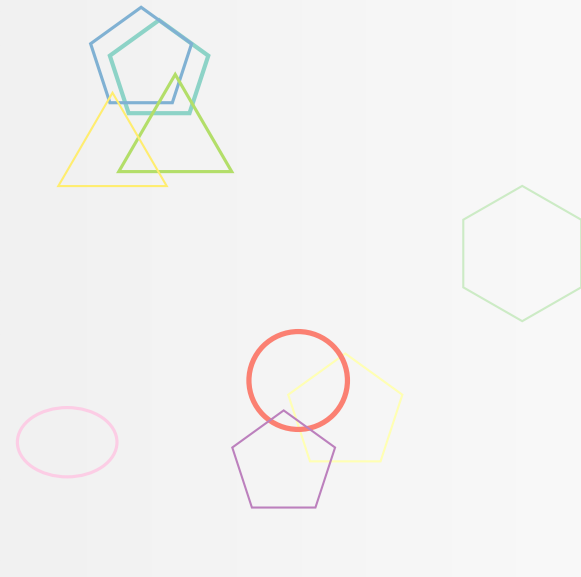[{"shape": "pentagon", "thickness": 2, "radius": 0.45, "center": [0.274, 0.875]}, {"shape": "pentagon", "thickness": 1, "radius": 0.52, "center": [0.594, 0.284]}, {"shape": "circle", "thickness": 2.5, "radius": 0.42, "center": [0.513, 0.34]}, {"shape": "pentagon", "thickness": 1.5, "radius": 0.46, "center": [0.243, 0.895]}, {"shape": "triangle", "thickness": 1.5, "radius": 0.56, "center": [0.301, 0.758]}, {"shape": "oval", "thickness": 1.5, "radius": 0.43, "center": [0.116, 0.233]}, {"shape": "pentagon", "thickness": 1, "radius": 0.46, "center": [0.488, 0.195]}, {"shape": "hexagon", "thickness": 1, "radius": 0.59, "center": [0.898, 0.56]}, {"shape": "triangle", "thickness": 1, "radius": 0.54, "center": [0.194, 0.731]}]